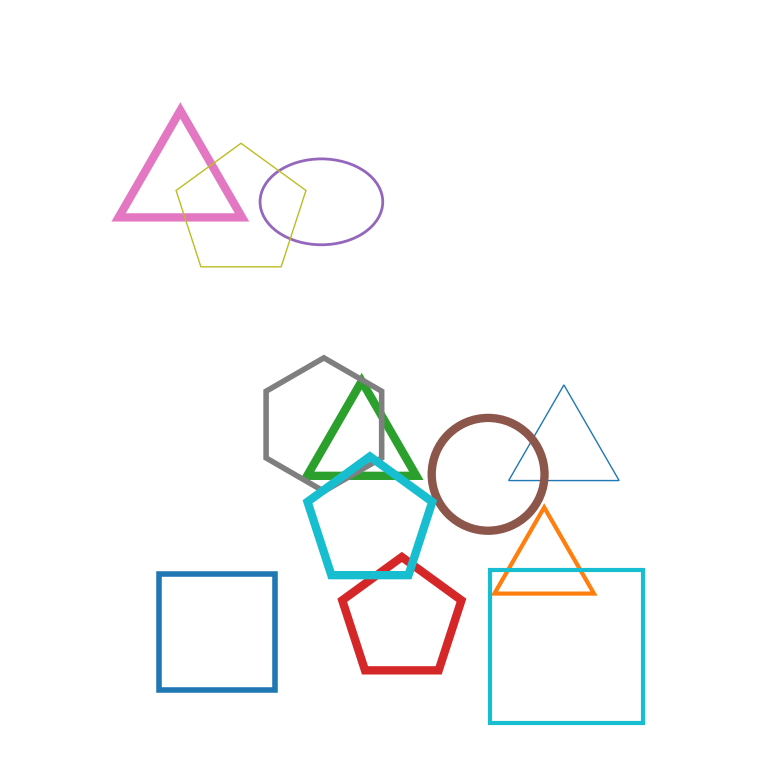[{"shape": "triangle", "thickness": 0.5, "radius": 0.41, "center": [0.732, 0.417]}, {"shape": "square", "thickness": 2, "radius": 0.38, "center": [0.282, 0.179]}, {"shape": "triangle", "thickness": 1.5, "radius": 0.37, "center": [0.707, 0.266]}, {"shape": "triangle", "thickness": 3, "radius": 0.41, "center": [0.47, 0.423]}, {"shape": "pentagon", "thickness": 3, "radius": 0.41, "center": [0.522, 0.195]}, {"shape": "oval", "thickness": 1, "radius": 0.4, "center": [0.417, 0.738]}, {"shape": "circle", "thickness": 3, "radius": 0.37, "center": [0.634, 0.384]}, {"shape": "triangle", "thickness": 3, "radius": 0.46, "center": [0.234, 0.764]}, {"shape": "hexagon", "thickness": 2, "radius": 0.43, "center": [0.421, 0.449]}, {"shape": "pentagon", "thickness": 0.5, "radius": 0.44, "center": [0.313, 0.725]}, {"shape": "square", "thickness": 1.5, "radius": 0.5, "center": [0.736, 0.16]}, {"shape": "pentagon", "thickness": 3, "radius": 0.43, "center": [0.48, 0.322]}]